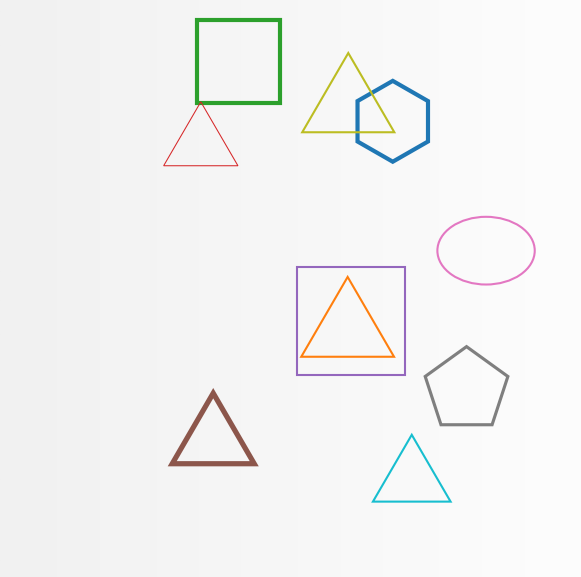[{"shape": "hexagon", "thickness": 2, "radius": 0.35, "center": [0.676, 0.789]}, {"shape": "triangle", "thickness": 1, "radius": 0.46, "center": [0.598, 0.427]}, {"shape": "square", "thickness": 2, "radius": 0.36, "center": [0.41, 0.893]}, {"shape": "triangle", "thickness": 0.5, "radius": 0.37, "center": [0.345, 0.749]}, {"shape": "square", "thickness": 1, "radius": 0.46, "center": [0.604, 0.443]}, {"shape": "triangle", "thickness": 2.5, "radius": 0.41, "center": [0.367, 0.237]}, {"shape": "oval", "thickness": 1, "radius": 0.42, "center": [0.836, 0.565]}, {"shape": "pentagon", "thickness": 1.5, "radius": 0.37, "center": [0.803, 0.324]}, {"shape": "triangle", "thickness": 1, "radius": 0.46, "center": [0.599, 0.816]}, {"shape": "triangle", "thickness": 1, "radius": 0.39, "center": [0.708, 0.169]}]